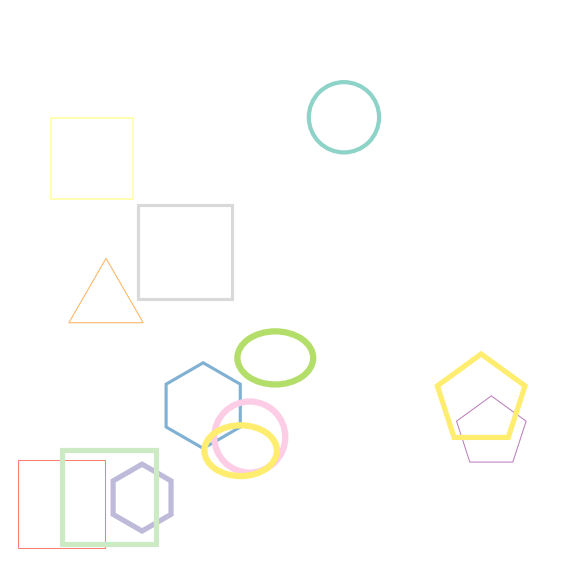[{"shape": "circle", "thickness": 2, "radius": 0.3, "center": [0.596, 0.796]}, {"shape": "square", "thickness": 1, "radius": 0.35, "center": [0.16, 0.725]}, {"shape": "hexagon", "thickness": 2.5, "radius": 0.29, "center": [0.246, 0.137]}, {"shape": "square", "thickness": 0.5, "radius": 0.38, "center": [0.106, 0.127]}, {"shape": "hexagon", "thickness": 1.5, "radius": 0.37, "center": [0.352, 0.297]}, {"shape": "triangle", "thickness": 0.5, "radius": 0.37, "center": [0.184, 0.477]}, {"shape": "oval", "thickness": 3, "radius": 0.33, "center": [0.477, 0.379]}, {"shape": "circle", "thickness": 3, "radius": 0.31, "center": [0.432, 0.242]}, {"shape": "square", "thickness": 1.5, "radius": 0.41, "center": [0.321, 0.563]}, {"shape": "pentagon", "thickness": 0.5, "radius": 0.32, "center": [0.851, 0.25]}, {"shape": "square", "thickness": 2.5, "radius": 0.41, "center": [0.188, 0.138]}, {"shape": "oval", "thickness": 3, "radius": 0.31, "center": [0.417, 0.219]}, {"shape": "pentagon", "thickness": 2.5, "radius": 0.4, "center": [0.833, 0.306]}]